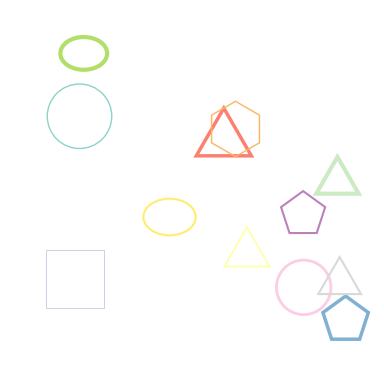[{"shape": "circle", "thickness": 1, "radius": 0.42, "center": [0.207, 0.698]}, {"shape": "triangle", "thickness": 1.5, "radius": 0.34, "center": [0.641, 0.342]}, {"shape": "square", "thickness": 0.5, "radius": 0.38, "center": [0.196, 0.274]}, {"shape": "triangle", "thickness": 2.5, "radius": 0.41, "center": [0.581, 0.637]}, {"shape": "pentagon", "thickness": 2.5, "radius": 0.31, "center": [0.898, 0.169]}, {"shape": "hexagon", "thickness": 1, "radius": 0.36, "center": [0.612, 0.665]}, {"shape": "oval", "thickness": 3, "radius": 0.3, "center": [0.218, 0.861]}, {"shape": "circle", "thickness": 2, "radius": 0.35, "center": [0.789, 0.254]}, {"shape": "triangle", "thickness": 1.5, "radius": 0.32, "center": [0.882, 0.268]}, {"shape": "pentagon", "thickness": 1.5, "radius": 0.3, "center": [0.787, 0.443]}, {"shape": "triangle", "thickness": 3, "radius": 0.32, "center": [0.876, 0.529]}, {"shape": "oval", "thickness": 1.5, "radius": 0.34, "center": [0.44, 0.436]}]